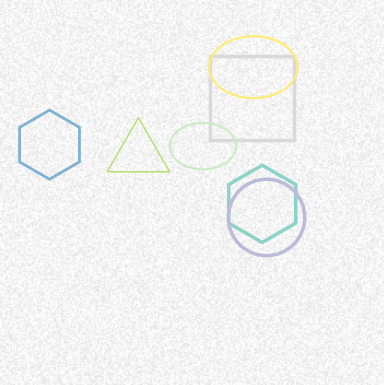[{"shape": "hexagon", "thickness": 2.5, "radius": 0.5, "center": [0.681, 0.471]}, {"shape": "circle", "thickness": 2.5, "radius": 0.5, "center": [0.692, 0.435]}, {"shape": "hexagon", "thickness": 2, "radius": 0.45, "center": [0.129, 0.624]}, {"shape": "triangle", "thickness": 1, "radius": 0.47, "center": [0.36, 0.601]}, {"shape": "square", "thickness": 2.5, "radius": 0.54, "center": [0.655, 0.746]}, {"shape": "oval", "thickness": 1.5, "radius": 0.43, "center": [0.527, 0.62]}, {"shape": "oval", "thickness": 1.5, "radius": 0.57, "center": [0.658, 0.826]}]